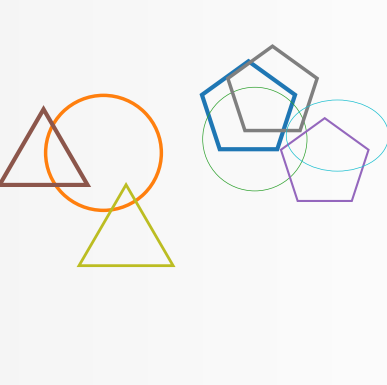[{"shape": "pentagon", "thickness": 3, "radius": 0.63, "center": [0.641, 0.715]}, {"shape": "circle", "thickness": 2.5, "radius": 0.75, "center": [0.267, 0.603]}, {"shape": "circle", "thickness": 0.5, "radius": 0.67, "center": [0.658, 0.639]}, {"shape": "pentagon", "thickness": 1.5, "radius": 0.59, "center": [0.838, 0.574]}, {"shape": "triangle", "thickness": 3, "radius": 0.66, "center": [0.112, 0.585]}, {"shape": "pentagon", "thickness": 2.5, "radius": 0.61, "center": [0.703, 0.759]}, {"shape": "triangle", "thickness": 2, "radius": 0.7, "center": [0.325, 0.38]}, {"shape": "oval", "thickness": 0.5, "radius": 0.66, "center": [0.871, 0.648]}]